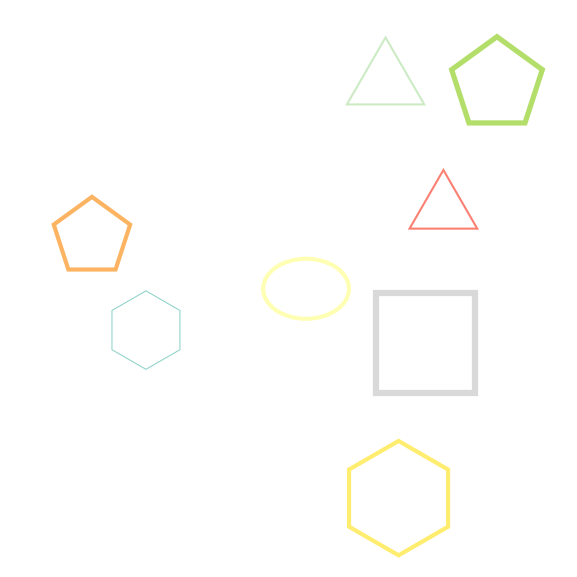[{"shape": "hexagon", "thickness": 0.5, "radius": 0.34, "center": [0.253, 0.428]}, {"shape": "oval", "thickness": 2, "radius": 0.37, "center": [0.53, 0.499]}, {"shape": "triangle", "thickness": 1, "radius": 0.34, "center": [0.768, 0.637]}, {"shape": "pentagon", "thickness": 2, "radius": 0.35, "center": [0.159, 0.589]}, {"shape": "pentagon", "thickness": 2.5, "radius": 0.41, "center": [0.861, 0.853]}, {"shape": "square", "thickness": 3, "radius": 0.43, "center": [0.737, 0.405]}, {"shape": "triangle", "thickness": 1, "radius": 0.39, "center": [0.668, 0.857]}, {"shape": "hexagon", "thickness": 2, "radius": 0.5, "center": [0.69, 0.137]}]